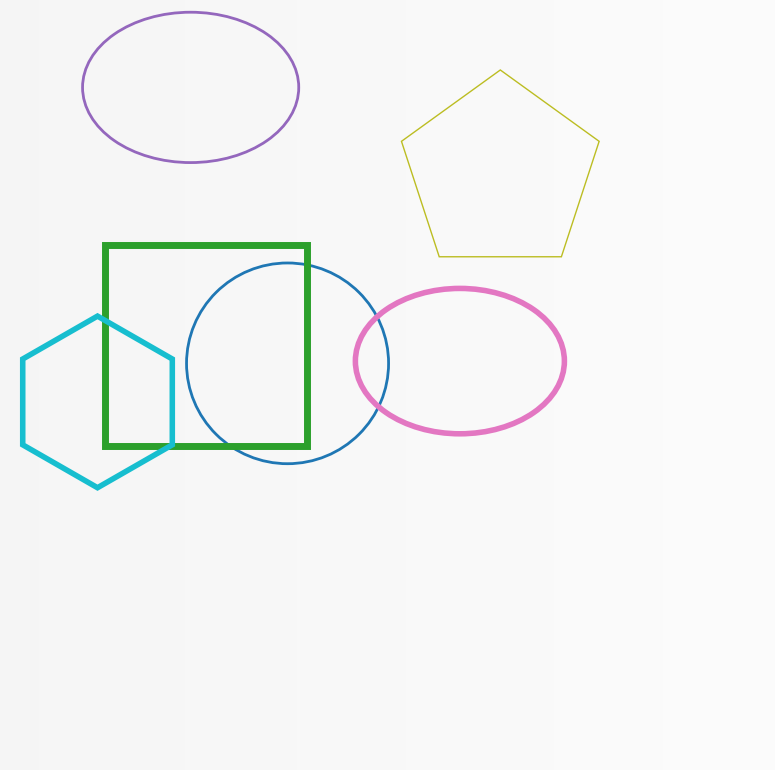[{"shape": "circle", "thickness": 1, "radius": 0.65, "center": [0.371, 0.528]}, {"shape": "square", "thickness": 2.5, "radius": 0.65, "center": [0.266, 0.551]}, {"shape": "oval", "thickness": 1, "radius": 0.7, "center": [0.246, 0.886]}, {"shape": "oval", "thickness": 2, "radius": 0.67, "center": [0.593, 0.531]}, {"shape": "pentagon", "thickness": 0.5, "radius": 0.67, "center": [0.646, 0.775]}, {"shape": "hexagon", "thickness": 2, "radius": 0.56, "center": [0.126, 0.478]}]